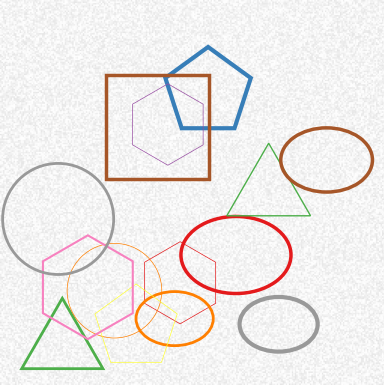[{"shape": "oval", "thickness": 2.5, "radius": 0.71, "center": [0.613, 0.338]}, {"shape": "hexagon", "thickness": 0.5, "radius": 0.53, "center": [0.468, 0.265]}, {"shape": "pentagon", "thickness": 3, "radius": 0.58, "center": [0.54, 0.761]}, {"shape": "triangle", "thickness": 1, "radius": 0.63, "center": [0.698, 0.502]}, {"shape": "triangle", "thickness": 2, "radius": 0.61, "center": [0.162, 0.103]}, {"shape": "hexagon", "thickness": 0.5, "radius": 0.53, "center": [0.436, 0.677]}, {"shape": "oval", "thickness": 2, "radius": 0.5, "center": [0.454, 0.172]}, {"shape": "circle", "thickness": 0.5, "radius": 0.61, "center": [0.297, 0.245]}, {"shape": "pentagon", "thickness": 0.5, "radius": 0.56, "center": [0.353, 0.15]}, {"shape": "square", "thickness": 2.5, "radius": 0.67, "center": [0.409, 0.671]}, {"shape": "oval", "thickness": 2.5, "radius": 0.6, "center": [0.848, 0.585]}, {"shape": "hexagon", "thickness": 1.5, "radius": 0.67, "center": [0.228, 0.254]}, {"shape": "circle", "thickness": 2, "radius": 0.72, "center": [0.151, 0.431]}, {"shape": "oval", "thickness": 3, "radius": 0.51, "center": [0.724, 0.158]}]